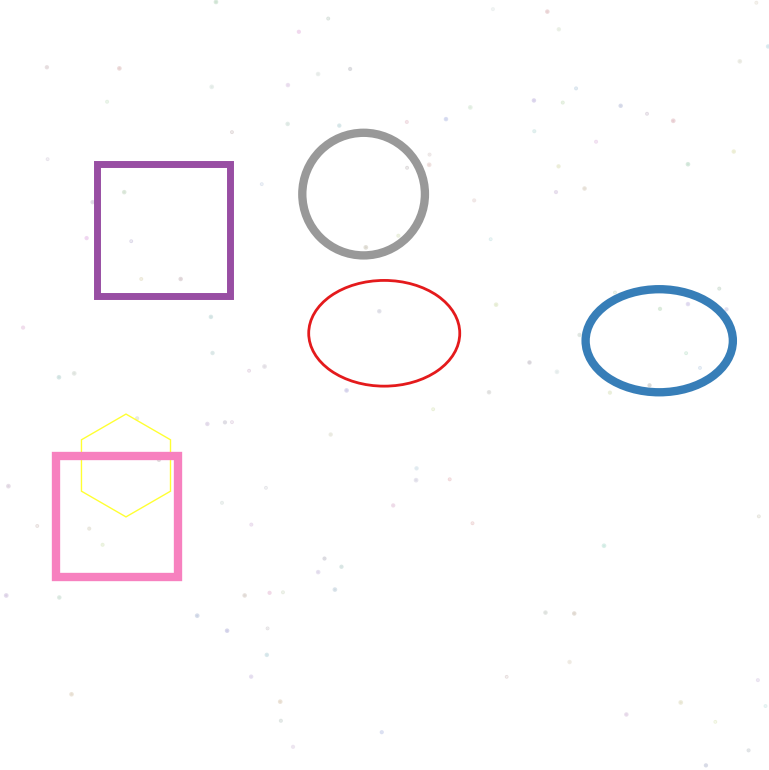[{"shape": "oval", "thickness": 1, "radius": 0.49, "center": [0.499, 0.567]}, {"shape": "oval", "thickness": 3, "radius": 0.48, "center": [0.856, 0.557]}, {"shape": "square", "thickness": 2.5, "radius": 0.43, "center": [0.212, 0.702]}, {"shape": "hexagon", "thickness": 0.5, "radius": 0.33, "center": [0.164, 0.395]}, {"shape": "square", "thickness": 3, "radius": 0.39, "center": [0.152, 0.329]}, {"shape": "circle", "thickness": 3, "radius": 0.4, "center": [0.472, 0.748]}]